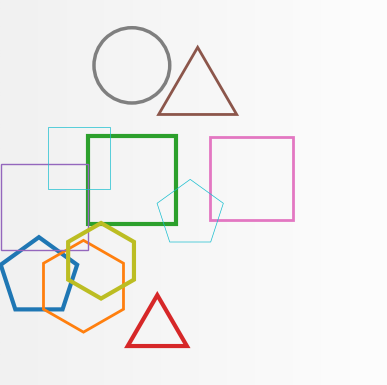[{"shape": "pentagon", "thickness": 3, "radius": 0.52, "center": [0.1, 0.28]}, {"shape": "hexagon", "thickness": 2, "radius": 0.6, "center": [0.215, 0.257]}, {"shape": "square", "thickness": 3, "radius": 0.57, "center": [0.34, 0.533]}, {"shape": "triangle", "thickness": 3, "radius": 0.44, "center": [0.406, 0.145]}, {"shape": "square", "thickness": 1, "radius": 0.56, "center": [0.115, 0.461]}, {"shape": "triangle", "thickness": 2, "radius": 0.58, "center": [0.51, 0.761]}, {"shape": "square", "thickness": 2, "radius": 0.54, "center": [0.649, 0.536]}, {"shape": "circle", "thickness": 2.5, "radius": 0.49, "center": [0.34, 0.83]}, {"shape": "hexagon", "thickness": 3, "radius": 0.49, "center": [0.261, 0.323]}, {"shape": "square", "thickness": 0.5, "radius": 0.4, "center": [0.203, 0.59]}, {"shape": "pentagon", "thickness": 0.5, "radius": 0.45, "center": [0.491, 0.444]}]